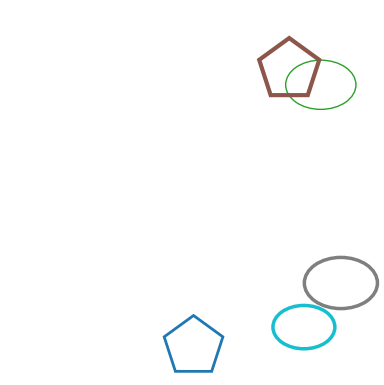[{"shape": "pentagon", "thickness": 2, "radius": 0.4, "center": [0.503, 0.1]}, {"shape": "oval", "thickness": 1, "radius": 0.46, "center": [0.833, 0.78]}, {"shape": "pentagon", "thickness": 3, "radius": 0.41, "center": [0.751, 0.819]}, {"shape": "oval", "thickness": 2.5, "radius": 0.47, "center": [0.885, 0.265]}, {"shape": "oval", "thickness": 2.5, "radius": 0.4, "center": [0.789, 0.15]}]